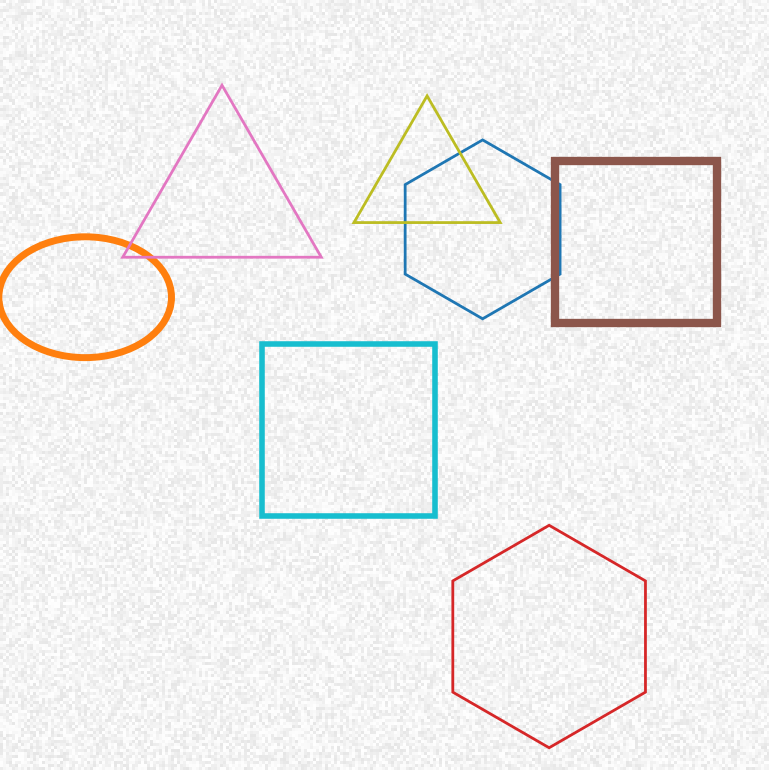[{"shape": "hexagon", "thickness": 1, "radius": 0.58, "center": [0.627, 0.702]}, {"shape": "oval", "thickness": 2.5, "radius": 0.56, "center": [0.111, 0.614]}, {"shape": "hexagon", "thickness": 1, "radius": 0.72, "center": [0.713, 0.173]}, {"shape": "square", "thickness": 3, "radius": 0.53, "center": [0.826, 0.686]}, {"shape": "triangle", "thickness": 1, "radius": 0.74, "center": [0.288, 0.74]}, {"shape": "triangle", "thickness": 1, "radius": 0.55, "center": [0.555, 0.766]}, {"shape": "square", "thickness": 2, "radius": 0.56, "center": [0.452, 0.442]}]